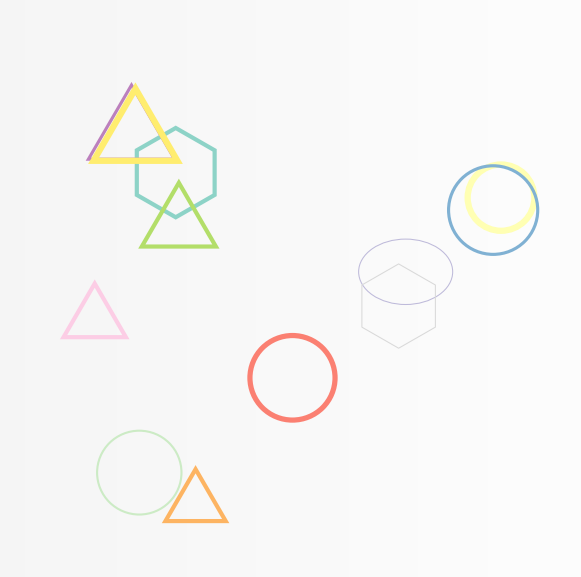[{"shape": "hexagon", "thickness": 2, "radius": 0.39, "center": [0.302, 0.7]}, {"shape": "circle", "thickness": 3, "radius": 0.29, "center": [0.862, 0.657]}, {"shape": "oval", "thickness": 0.5, "radius": 0.4, "center": [0.698, 0.528]}, {"shape": "circle", "thickness": 2.5, "radius": 0.37, "center": [0.503, 0.345]}, {"shape": "circle", "thickness": 1.5, "radius": 0.38, "center": [0.848, 0.635]}, {"shape": "triangle", "thickness": 2, "radius": 0.3, "center": [0.336, 0.127]}, {"shape": "triangle", "thickness": 2, "radius": 0.37, "center": [0.308, 0.609]}, {"shape": "triangle", "thickness": 2, "radius": 0.31, "center": [0.163, 0.446]}, {"shape": "hexagon", "thickness": 0.5, "radius": 0.36, "center": [0.686, 0.469]}, {"shape": "triangle", "thickness": 1.5, "radius": 0.43, "center": [0.226, 0.766]}, {"shape": "circle", "thickness": 1, "radius": 0.36, "center": [0.24, 0.181]}, {"shape": "triangle", "thickness": 3, "radius": 0.42, "center": [0.233, 0.762]}]